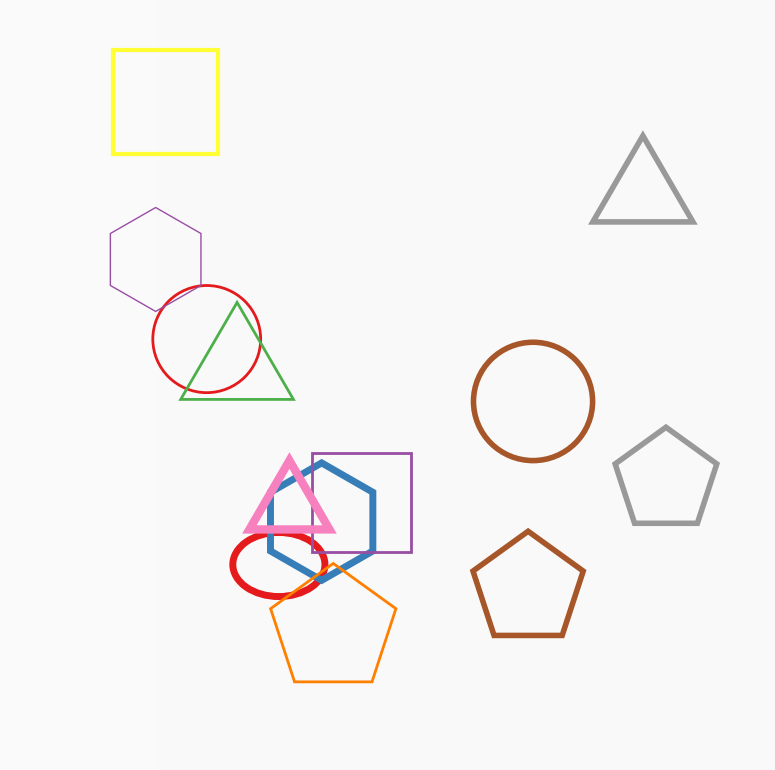[{"shape": "oval", "thickness": 2.5, "radius": 0.3, "center": [0.36, 0.267]}, {"shape": "circle", "thickness": 1, "radius": 0.35, "center": [0.267, 0.56]}, {"shape": "hexagon", "thickness": 2.5, "radius": 0.38, "center": [0.415, 0.323]}, {"shape": "triangle", "thickness": 1, "radius": 0.42, "center": [0.306, 0.523]}, {"shape": "hexagon", "thickness": 0.5, "radius": 0.34, "center": [0.201, 0.663]}, {"shape": "square", "thickness": 1, "radius": 0.32, "center": [0.466, 0.348]}, {"shape": "pentagon", "thickness": 1, "radius": 0.43, "center": [0.43, 0.183]}, {"shape": "square", "thickness": 1.5, "radius": 0.34, "center": [0.214, 0.868]}, {"shape": "pentagon", "thickness": 2, "radius": 0.37, "center": [0.681, 0.235]}, {"shape": "circle", "thickness": 2, "radius": 0.38, "center": [0.688, 0.479]}, {"shape": "triangle", "thickness": 3, "radius": 0.3, "center": [0.373, 0.342]}, {"shape": "triangle", "thickness": 2, "radius": 0.37, "center": [0.83, 0.749]}, {"shape": "pentagon", "thickness": 2, "radius": 0.34, "center": [0.859, 0.376]}]